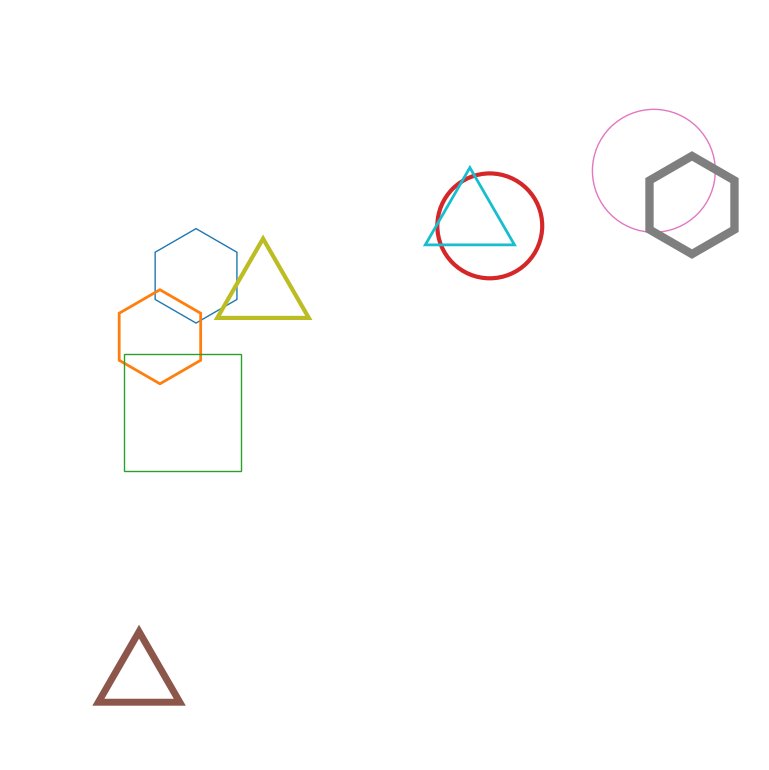[{"shape": "hexagon", "thickness": 0.5, "radius": 0.31, "center": [0.255, 0.642]}, {"shape": "hexagon", "thickness": 1, "radius": 0.31, "center": [0.208, 0.563]}, {"shape": "square", "thickness": 0.5, "radius": 0.38, "center": [0.237, 0.464]}, {"shape": "circle", "thickness": 1.5, "radius": 0.34, "center": [0.636, 0.707]}, {"shape": "triangle", "thickness": 2.5, "radius": 0.31, "center": [0.181, 0.119]}, {"shape": "circle", "thickness": 0.5, "radius": 0.4, "center": [0.849, 0.778]}, {"shape": "hexagon", "thickness": 3, "radius": 0.32, "center": [0.899, 0.734]}, {"shape": "triangle", "thickness": 1.5, "radius": 0.34, "center": [0.342, 0.621]}, {"shape": "triangle", "thickness": 1, "radius": 0.33, "center": [0.61, 0.715]}]